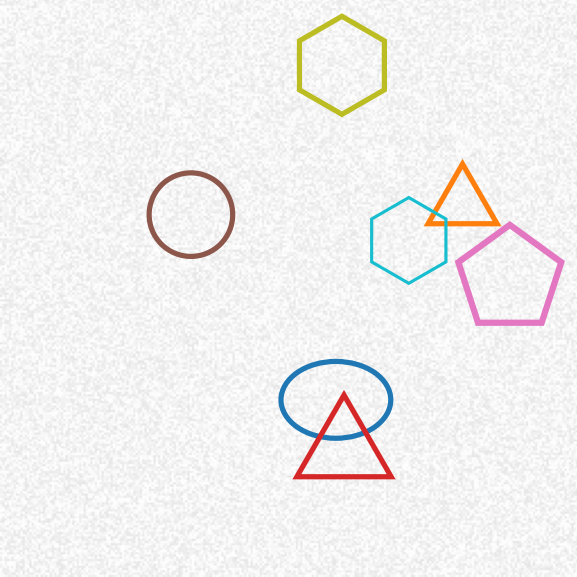[{"shape": "oval", "thickness": 2.5, "radius": 0.48, "center": [0.582, 0.307]}, {"shape": "triangle", "thickness": 2.5, "radius": 0.34, "center": [0.801, 0.646]}, {"shape": "triangle", "thickness": 2.5, "radius": 0.47, "center": [0.596, 0.221]}, {"shape": "circle", "thickness": 2.5, "radius": 0.36, "center": [0.331, 0.627]}, {"shape": "pentagon", "thickness": 3, "radius": 0.47, "center": [0.883, 0.516]}, {"shape": "hexagon", "thickness": 2.5, "radius": 0.42, "center": [0.592, 0.886]}, {"shape": "hexagon", "thickness": 1.5, "radius": 0.37, "center": [0.708, 0.583]}]